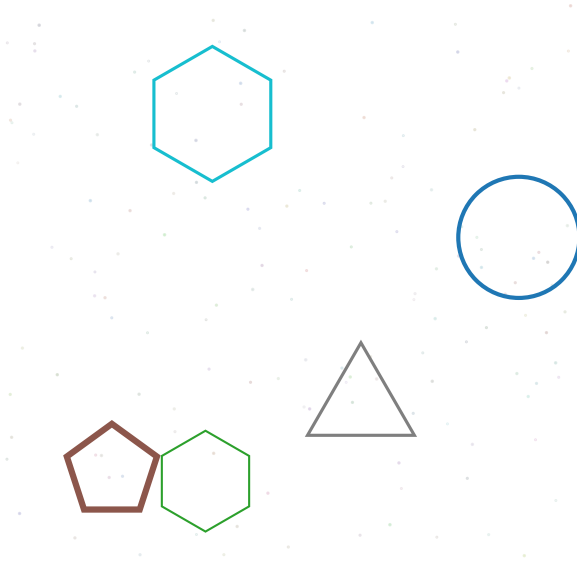[{"shape": "circle", "thickness": 2, "radius": 0.52, "center": [0.898, 0.588]}, {"shape": "hexagon", "thickness": 1, "radius": 0.44, "center": [0.356, 0.166]}, {"shape": "pentagon", "thickness": 3, "radius": 0.41, "center": [0.194, 0.183]}, {"shape": "triangle", "thickness": 1.5, "radius": 0.53, "center": [0.625, 0.299]}, {"shape": "hexagon", "thickness": 1.5, "radius": 0.58, "center": [0.368, 0.802]}]